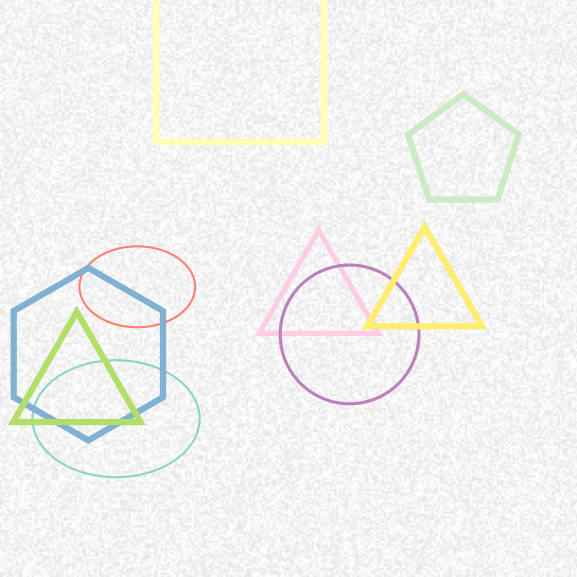[{"shape": "oval", "thickness": 1, "radius": 0.72, "center": [0.201, 0.274]}, {"shape": "square", "thickness": 3, "radius": 0.73, "center": [0.416, 0.899]}, {"shape": "oval", "thickness": 1, "radius": 0.5, "center": [0.238, 0.502]}, {"shape": "hexagon", "thickness": 3, "radius": 0.75, "center": [0.153, 0.386]}, {"shape": "triangle", "thickness": 3, "radius": 0.64, "center": [0.133, 0.332]}, {"shape": "triangle", "thickness": 2.5, "radius": 0.6, "center": [0.552, 0.481]}, {"shape": "circle", "thickness": 1.5, "radius": 0.6, "center": [0.605, 0.42]}, {"shape": "pentagon", "thickness": 3, "radius": 0.5, "center": [0.802, 0.735]}, {"shape": "triangle", "thickness": 3, "radius": 0.57, "center": [0.735, 0.491]}]